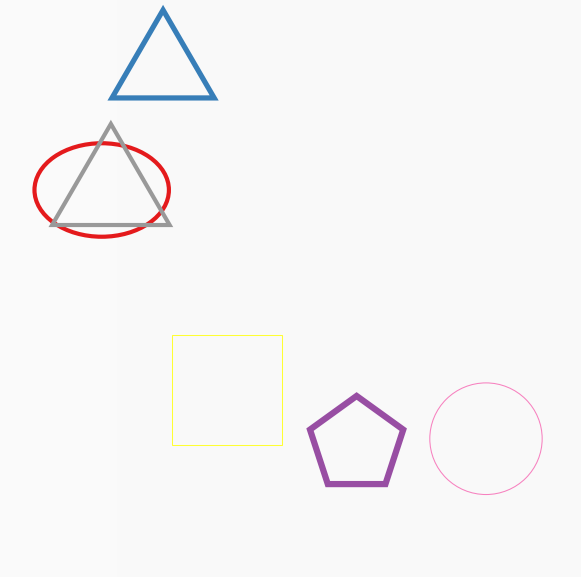[{"shape": "oval", "thickness": 2, "radius": 0.58, "center": [0.175, 0.67]}, {"shape": "triangle", "thickness": 2.5, "radius": 0.51, "center": [0.281, 0.88]}, {"shape": "pentagon", "thickness": 3, "radius": 0.42, "center": [0.614, 0.229]}, {"shape": "square", "thickness": 0.5, "radius": 0.47, "center": [0.39, 0.323]}, {"shape": "circle", "thickness": 0.5, "radius": 0.48, "center": [0.836, 0.239]}, {"shape": "triangle", "thickness": 2, "radius": 0.58, "center": [0.191, 0.668]}]